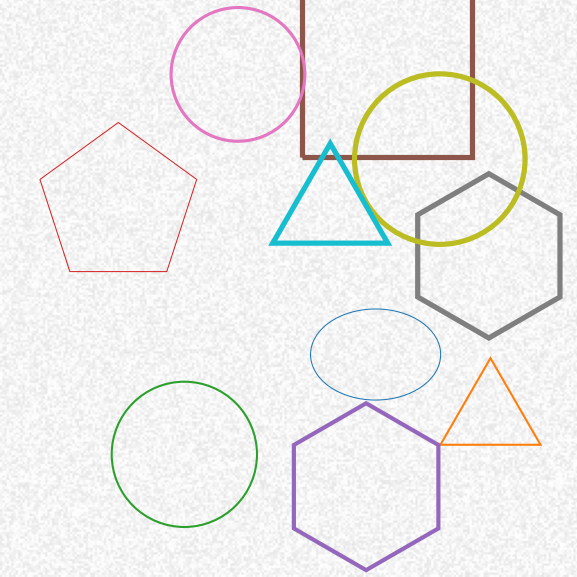[{"shape": "oval", "thickness": 0.5, "radius": 0.56, "center": [0.65, 0.385]}, {"shape": "triangle", "thickness": 1, "radius": 0.5, "center": [0.849, 0.279]}, {"shape": "circle", "thickness": 1, "radius": 0.63, "center": [0.319, 0.212]}, {"shape": "pentagon", "thickness": 0.5, "radius": 0.71, "center": [0.205, 0.644]}, {"shape": "hexagon", "thickness": 2, "radius": 0.72, "center": [0.634, 0.156]}, {"shape": "square", "thickness": 2.5, "radius": 0.74, "center": [0.67, 0.875]}, {"shape": "circle", "thickness": 1.5, "radius": 0.58, "center": [0.412, 0.87]}, {"shape": "hexagon", "thickness": 2.5, "radius": 0.71, "center": [0.846, 0.556]}, {"shape": "circle", "thickness": 2.5, "radius": 0.74, "center": [0.762, 0.724]}, {"shape": "triangle", "thickness": 2.5, "radius": 0.58, "center": [0.572, 0.636]}]